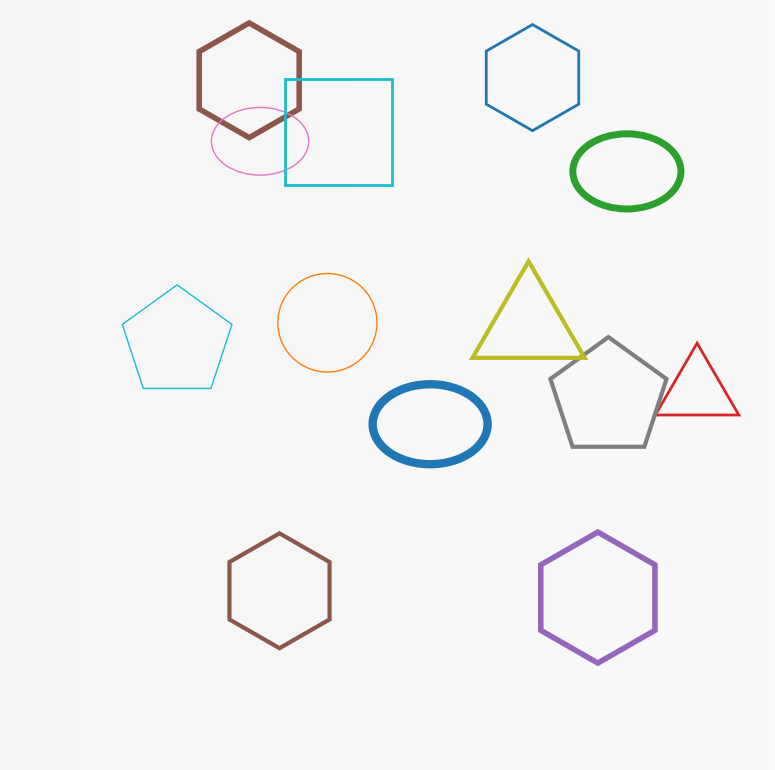[{"shape": "oval", "thickness": 3, "radius": 0.37, "center": [0.555, 0.449]}, {"shape": "hexagon", "thickness": 1, "radius": 0.34, "center": [0.687, 0.899]}, {"shape": "circle", "thickness": 0.5, "radius": 0.32, "center": [0.422, 0.581]}, {"shape": "oval", "thickness": 2.5, "radius": 0.35, "center": [0.809, 0.777]}, {"shape": "triangle", "thickness": 1, "radius": 0.31, "center": [0.899, 0.492]}, {"shape": "hexagon", "thickness": 2, "radius": 0.43, "center": [0.771, 0.224]}, {"shape": "hexagon", "thickness": 2, "radius": 0.37, "center": [0.322, 0.896]}, {"shape": "hexagon", "thickness": 1.5, "radius": 0.37, "center": [0.361, 0.233]}, {"shape": "oval", "thickness": 0.5, "radius": 0.31, "center": [0.336, 0.817]}, {"shape": "pentagon", "thickness": 1.5, "radius": 0.39, "center": [0.785, 0.483]}, {"shape": "triangle", "thickness": 1.5, "radius": 0.42, "center": [0.682, 0.577]}, {"shape": "pentagon", "thickness": 0.5, "radius": 0.37, "center": [0.229, 0.556]}, {"shape": "square", "thickness": 1, "radius": 0.34, "center": [0.436, 0.829]}]